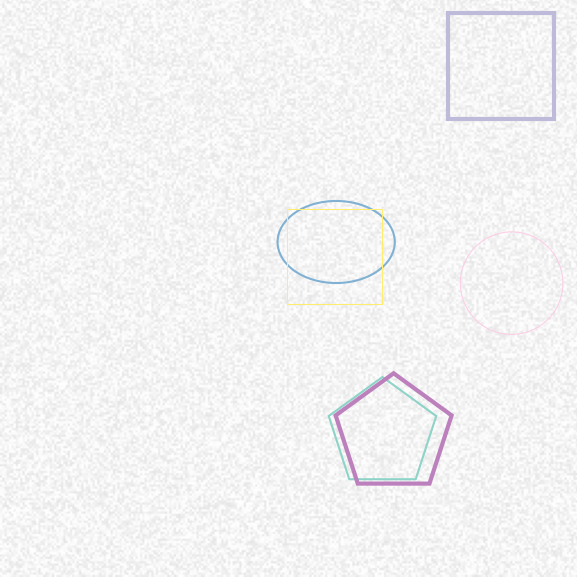[{"shape": "pentagon", "thickness": 1, "radius": 0.49, "center": [0.662, 0.248]}, {"shape": "square", "thickness": 2, "radius": 0.46, "center": [0.868, 0.884]}, {"shape": "oval", "thickness": 1, "radius": 0.51, "center": [0.582, 0.58]}, {"shape": "circle", "thickness": 0.5, "radius": 0.44, "center": [0.886, 0.509]}, {"shape": "pentagon", "thickness": 2, "radius": 0.53, "center": [0.682, 0.247]}, {"shape": "square", "thickness": 0.5, "radius": 0.41, "center": [0.579, 0.555]}]